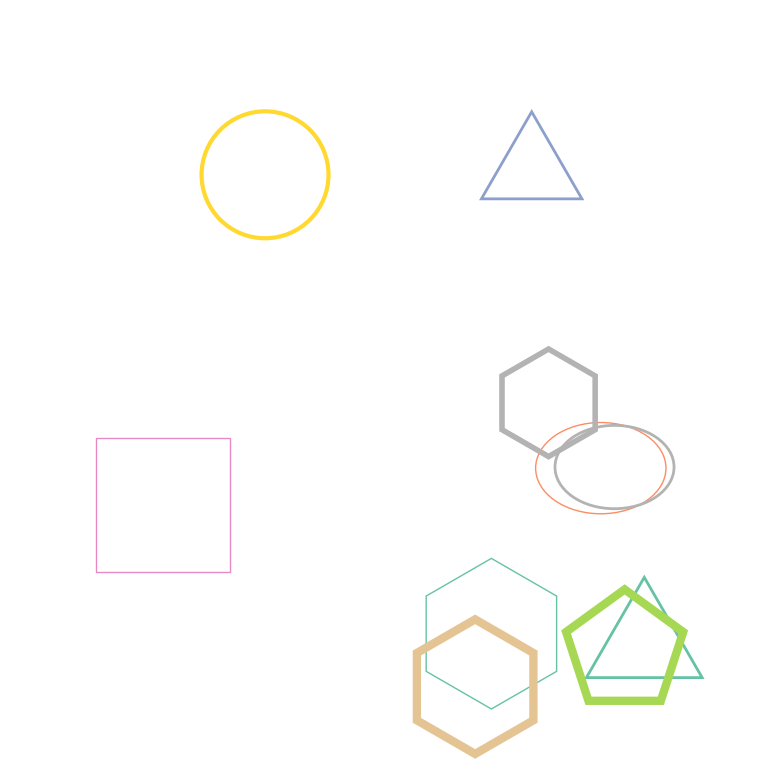[{"shape": "hexagon", "thickness": 0.5, "radius": 0.49, "center": [0.638, 0.177]}, {"shape": "triangle", "thickness": 1, "radius": 0.43, "center": [0.837, 0.163]}, {"shape": "oval", "thickness": 0.5, "radius": 0.42, "center": [0.78, 0.392]}, {"shape": "triangle", "thickness": 1, "radius": 0.38, "center": [0.69, 0.779]}, {"shape": "square", "thickness": 0.5, "radius": 0.43, "center": [0.212, 0.344]}, {"shape": "pentagon", "thickness": 3, "radius": 0.4, "center": [0.811, 0.155]}, {"shape": "circle", "thickness": 1.5, "radius": 0.41, "center": [0.344, 0.773]}, {"shape": "hexagon", "thickness": 3, "radius": 0.44, "center": [0.617, 0.108]}, {"shape": "oval", "thickness": 1, "radius": 0.39, "center": [0.798, 0.393]}, {"shape": "hexagon", "thickness": 2, "radius": 0.35, "center": [0.712, 0.477]}]